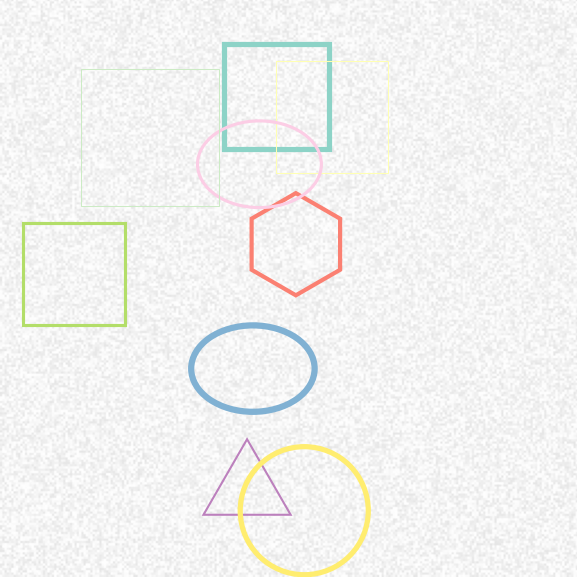[{"shape": "square", "thickness": 2.5, "radius": 0.46, "center": [0.479, 0.832]}, {"shape": "square", "thickness": 0.5, "radius": 0.48, "center": [0.575, 0.796]}, {"shape": "hexagon", "thickness": 2, "radius": 0.44, "center": [0.512, 0.576]}, {"shape": "oval", "thickness": 3, "radius": 0.53, "center": [0.438, 0.361]}, {"shape": "square", "thickness": 1.5, "radius": 0.44, "center": [0.128, 0.525]}, {"shape": "oval", "thickness": 1.5, "radius": 0.54, "center": [0.449, 0.715]}, {"shape": "triangle", "thickness": 1, "radius": 0.44, "center": [0.428, 0.151]}, {"shape": "square", "thickness": 0.5, "radius": 0.6, "center": [0.26, 0.761]}, {"shape": "circle", "thickness": 2.5, "radius": 0.55, "center": [0.527, 0.115]}]